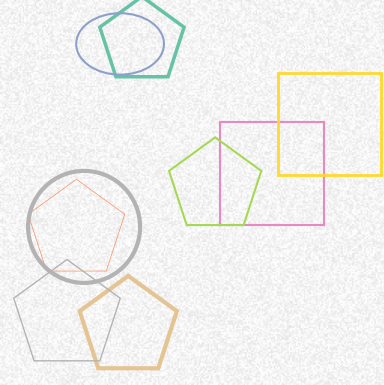[{"shape": "pentagon", "thickness": 2.5, "radius": 0.58, "center": [0.369, 0.894]}, {"shape": "pentagon", "thickness": 0.5, "radius": 0.66, "center": [0.199, 0.403]}, {"shape": "oval", "thickness": 1.5, "radius": 0.57, "center": [0.312, 0.886]}, {"shape": "square", "thickness": 1.5, "radius": 0.67, "center": [0.707, 0.549]}, {"shape": "pentagon", "thickness": 1.5, "radius": 0.63, "center": [0.559, 0.517]}, {"shape": "square", "thickness": 2, "radius": 0.67, "center": [0.855, 0.677]}, {"shape": "pentagon", "thickness": 3, "radius": 0.66, "center": [0.333, 0.151]}, {"shape": "circle", "thickness": 3, "radius": 0.73, "center": [0.218, 0.411]}, {"shape": "pentagon", "thickness": 1, "radius": 0.73, "center": [0.174, 0.18]}]